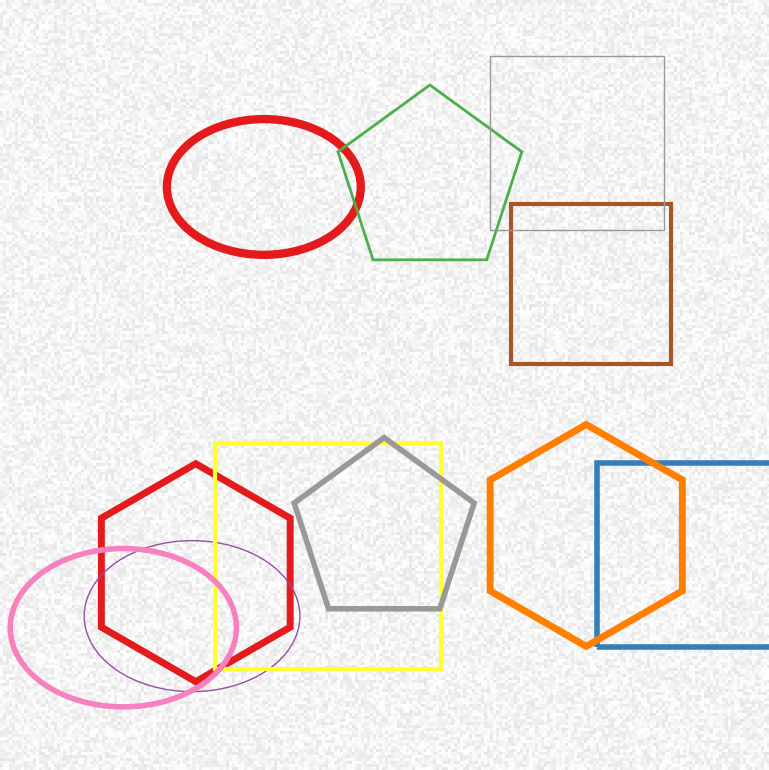[{"shape": "oval", "thickness": 3, "radius": 0.63, "center": [0.343, 0.757]}, {"shape": "hexagon", "thickness": 2.5, "radius": 0.71, "center": [0.254, 0.256]}, {"shape": "square", "thickness": 2, "radius": 0.6, "center": [0.894, 0.279]}, {"shape": "pentagon", "thickness": 1, "radius": 0.63, "center": [0.558, 0.764]}, {"shape": "oval", "thickness": 0.5, "radius": 0.7, "center": [0.249, 0.2]}, {"shape": "hexagon", "thickness": 2.5, "radius": 0.72, "center": [0.761, 0.305]}, {"shape": "square", "thickness": 1.5, "radius": 0.74, "center": [0.426, 0.278]}, {"shape": "square", "thickness": 1.5, "radius": 0.52, "center": [0.768, 0.631]}, {"shape": "oval", "thickness": 2, "radius": 0.73, "center": [0.16, 0.185]}, {"shape": "square", "thickness": 0.5, "radius": 0.56, "center": [0.75, 0.814]}, {"shape": "pentagon", "thickness": 2, "radius": 0.61, "center": [0.499, 0.309]}]